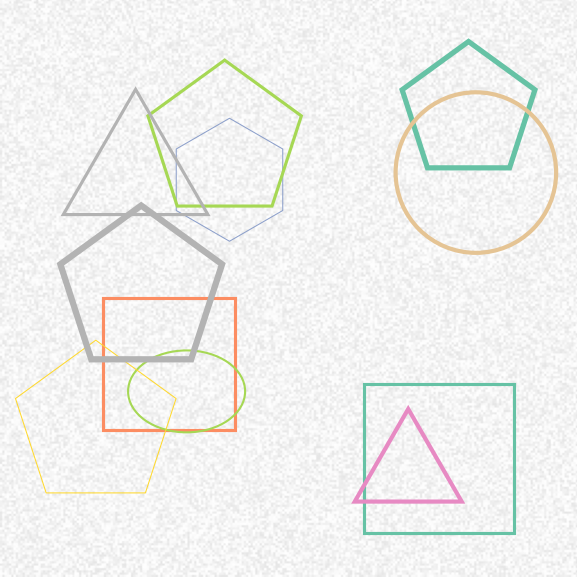[{"shape": "square", "thickness": 1.5, "radius": 0.65, "center": [0.76, 0.205]}, {"shape": "pentagon", "thickness": 2.5, "radius": 0.6, "center": [0.811, 0.806]}, {"shape": "square", "thickness": 1.5, "radius": 0.57, "center": [0.292, 0.368]}, {"shape": "hexagon", "thickness": 0.5, "radius": 0.53, "center": [0.397, 0.688]}, {"shape": "triangle", "thickness": 2, "radius": 0.53, "center": [0.707, 0.184]}, {"shape": "oval", "thickness": 1, "radius": 0.51, "center": [0.323, 0.321]}, {"shape": "pentagon", "thickness": 1.5, "radius": 0.7, "center": [0.389, 0.755]}, {"shape": "pentagon", "thickness": 0.5, "radius": 0.73, "center": [0.166, 0.264]}, {"shape": "circle", "thickness": 2, "radius": 0.69, "center": [0.824, 0.7]}, {"shape": "triangle", "thickness": 1.5, "radius": 0.72, "center": [0.235, 0.7]}, {"shape": "pentagon", "thickness": 3, "radius": 0.74, "center": [0.245, 0.496]}]